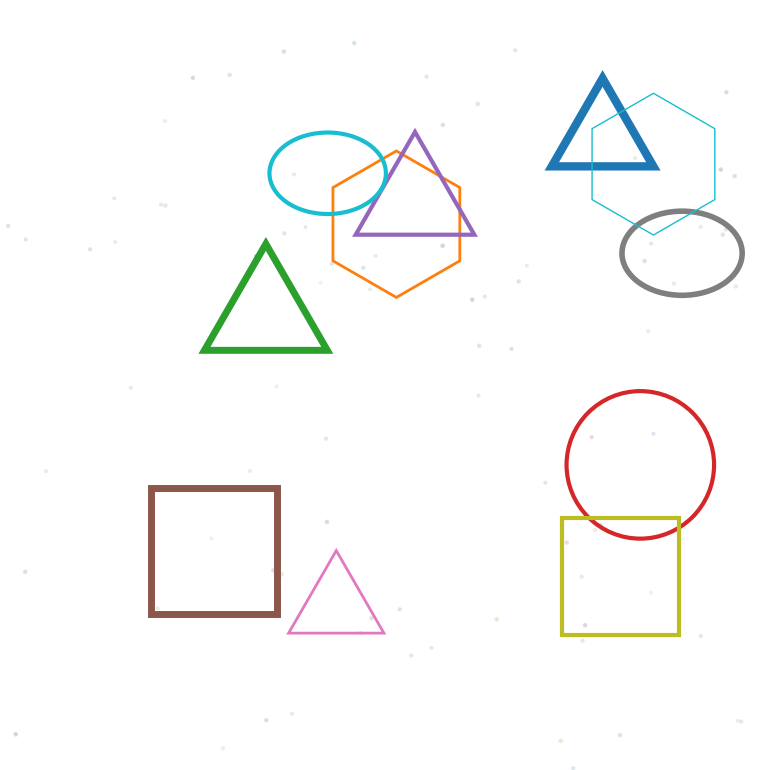[{"shape": "triangle", "thickness": 3, "radius": 0.38, "center": [0.783, 0.822]}, {"shape": "hexagon", "thickness": 1, "radius": 0.48, "center": [0.515, 0.709]}, {"shape": "triangle", "thickness": 2.5, "radius": 0.46, "center": [0.345, 0.591]}, {"shape": "circle", "thickness": 1.5, "radius": 0.48, "center": [0.832, 0.396]}, {"shape": "triangle", "thickness": 1.5, "radius": 0.44, "center": [0.539, 0.74]}, {"shape": "square", "thickness": 2.5, "radius": 0.41, "center": [0.278, 0.284]}, {"shape": "triangle", "thickness": 1, "radius": 0.36, "center": [0.437, 0.213]}, {"shape": "oval", "thickness": 2, "radius": 0.39, "center": [0.886, 0.671]}, {"shape": "square", "thickness": 1.5, "radius": 0.38, "center": [0.806, 0.251]}, {"shape": "oval", "thickness": 1.5, "radius": 0.38, "center": [0.426, 0.775]}, {"shape": "hexagon", "thickness": 0.5, "radius": 0.46, "center": [0.849, 0.787]}]